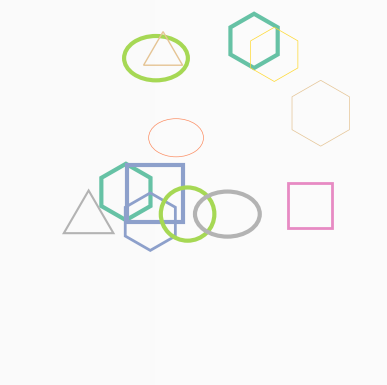[{"shape": "hexagon", "thickness": 3, "radius": 0.37, "center": [0.325, 0.501]}, {"shape": "hexagon", "thickness": 3, "radius": 0.35, "center": [0.656, 0.894]}, {"shape": "oval", "thickness": 0.5, "radius": 0.35, "center": [0.454, 0.642]}, {"shape": "square", "thickness": 3, "radius": 0.37, "center": [0.4, 0.497]}, {"shape": "hexagon", "thickness": 2, "radius": 0.37, "center": [0.388, 0.424]}, {"shape": "square", "thickness": 2, "radius": 0.29, "center": [0.8, 0.466]}, {"shape": "oval", "thickness": 3, "radius": 0.41, "center": [0.403, 0.849]}, {"shape": "circle", "thickness": 3, "radius": 0.35, "center": [0.484, 0.444]}, {"shape": "hexagon", "thickness": 0.5, "radius": 0.35, "center": [0.708, 0.859]}, {"shape": "hexagon", "thickness": 0.5, "radius": 0.43, "center": [0.828, 0.706]}, {"shape": "triangle", "thickness": 1, "radius": 0.29, "center": [0.421, 0.86]}, {"shape": "oval", "thickness": 3, "radius": 0.42, "center": [0.587, 0.444]}, {"shape": "triangle", "thickness": 1.5, "radius": 0.37, "center": [0.229, 0.431]}]